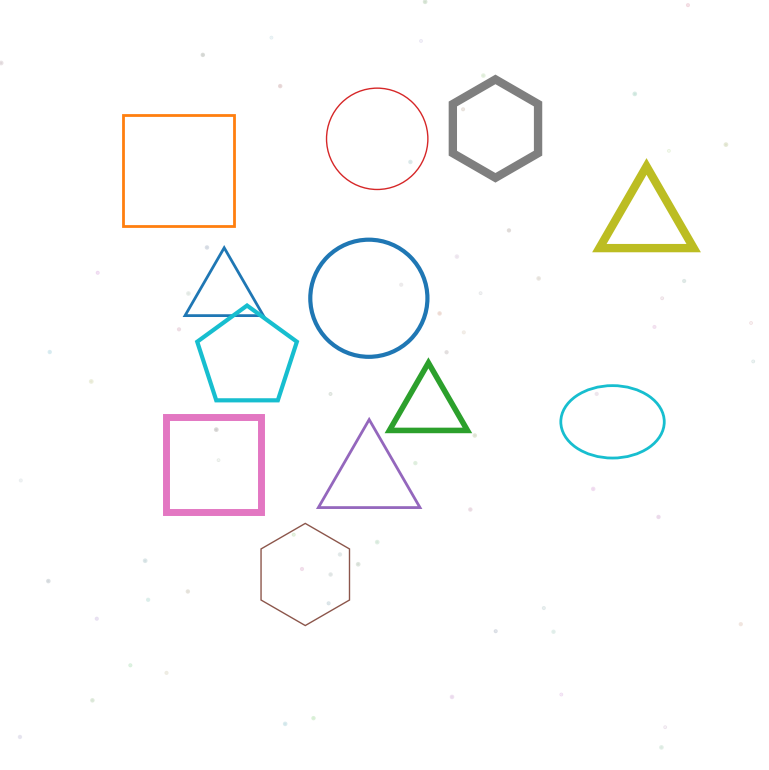[{"shape": "circle", "thickness": 1.5, "radius": 0.38, "center": [0.479, 0.613]}, {"shape": "triangle", "thickness": 1, "radius": 0.29, "center": [0.291, 0.619]}, {"shape": "square", "thickness": 1, "radius": 0.36, "center": [0.231, 0.778]}, {"shape": "triangle", "thickness": 2, "radius": 0.29, "center": [0.556, 0.47]}, {"shape": "circle", "thickness": 0.5, "radius": 0.33, "center": [0.49, 0.82]}, {"shape": "triangle", "thickness": 1, "radius": 0.38, "center": [0.479, 0.379]}, {"shape": "hexagon", "thickness": 0.5, "radius": 0.33, "center": [0.396, 0.254]}, {"shape": "square", "thickness": 2.5, "radius": 0.31, "center": [0.278, 0.396]}, {"shape": "hexagon", "thickness": 3, "radius": 0.32, "center": [0.643, 0.833]}, {"shape": "triangle", "thickness": 3, "radius": 0.35, "center": [0.84, 0.713]}, {"shape": "pentagon", "thickness": 1.5, "radius": 0.34, "center": [0.321, 0.535]}, {"shape": "oval", "thickness": 1, "radius": 0.34, "center": [0.796, 0.452]}]